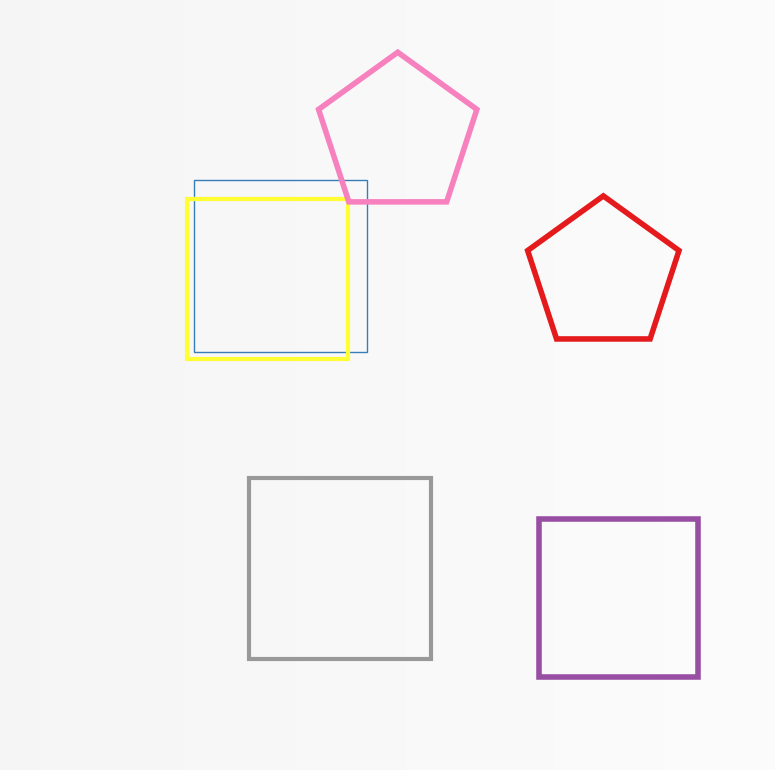[{"shape": "pentagon", "thickness": 2, "radius": 0.51, "center": [0.778, 0.643]}, {"shape": "square", "thickness": 0.5, "radius": 0.56, "center": [0.362, 0.654]}, {"shape": "square", "thickness": 2, "radius": 0.51, "center": [0.798, 0.223]}, {"shape": "square", "thickness": 1.5, "radius": 0.52, "center": [0.345, 0.637]}, {"shape": "pentagon", "thickness": 2, "radius": 0.54, "center": [0.513, 0.825]}, {"shape": "square", "thickness": 1.5, "radius": 0.59, "center": [0.439, 0.262]}]